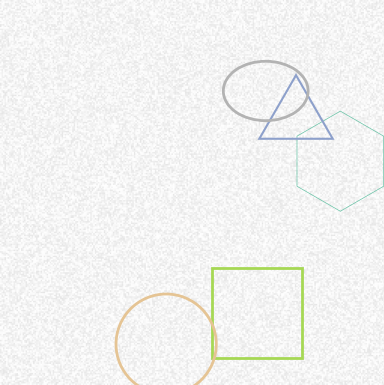[{"shape": "hexagon", "thickness": 0.5, "radius": 0.65, "center": [0.884, 0.581]}, {"shape": "triangle", "thickness": 1.5, "radius": 0.55, "center": [0.769, 0.695]}, {"shape": "square", "thickness": 2, "radius": 0.59, "center": [0.669, 0.188]}, {"shape": "circle", "thickness": 2, "radius": 0.65, "center": [0.432, 0.106]}, {"shape": "oval", "thickness": 2, "radius": 0.55, "center": [0.69, 0.764]}]